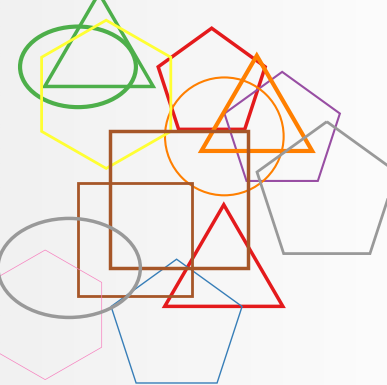[{"shape": "triangle", "thickness": 2.5, "radius": 0.88, "center": [0.578, 0.292]}, {"shape": "pentagon", "thickness": 2.5, "radius": 0.73, "center": [0.546, 0.782]}, {"shape": "pentagon", "thickness": 1, "radius": 0.89, "center": [0.456, 0.149]}, {"shape": "oval", "thickness": 3, "radius": 0.75, "center": [0.201, 0.826]}, {"shape": "triangle", "thickness": 2.5, "radius": 0.81, "center": [0.255, 0.856]}, {"shape": "pentagon", "thickness": 1.5, "radius": 0.78, "center": [0.728, 0.657]}, {"shape": "triangle", "thickness": 3, "radius": 0.83, "center": [0.663, 0.69]}, {"shape": "circle", "thickness": 1.5, "radius": 0.77, "center": [0.579, 0.646]}, {"shape": "hexagon", "thickness": 2, "radius": 0.96, "center": [0.274, 0.755]}, {"shape": "square", "thickness": 2, "radius": 0.74, "center": [0.348, 0.379]}, {"shape": "square", "thickness": 2.5, "radius": 0.89, "center": [0.463, 0.483]}, {"shape": "hexagon", "thickness": 0.5, "radius": 0.84, "center": [0.117, 0.182]}, {"shape": "oval", "thickness": 2.5, "radius": 0.92, "center": [0.178, 0.304]}, {"shape": "pentagon", "thickness": 2, "radius": 0.95, "center": [0.843, 0.495]}]